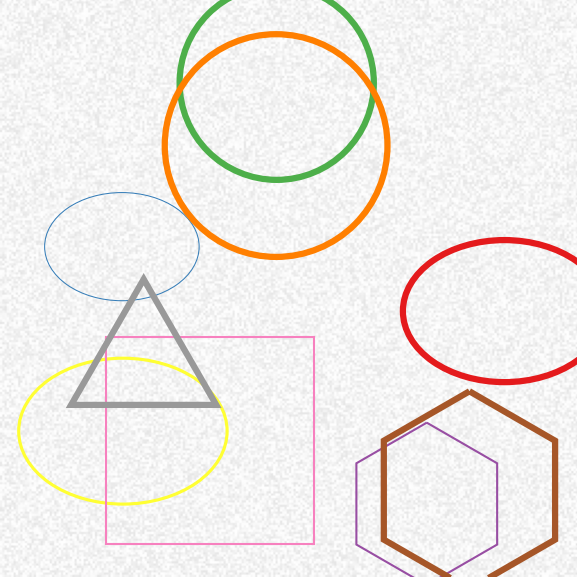[{"shape": "oval", "thickness": 3, "radius": 0.88, "center": [0.873, 0.46]}, {"shape": "oval", "thickness": 0.5, "radius": 0.67, "center": [0.211, 0.572]}, {"shape": "circle", "thickness": 3, "radius": 0.84, "center": [0.479, 0.856]}, {"shape": "hexagon", "thickness": 1, "radius": 0.7, "center": [0.739, 0.127]}, {"shape": "circle", "thickness": 3, "radius": 0.96, "center": [0.478, 0.747]}, {"shape": "oval", "thickness": 1.5, "radius": 0.9, "center": [0.213, 0.253]}, {"shape": "hexagon", "thickness": 3, "radius": 0.86, "center": [0.813, 0.15]}, {"shape": "square", "thickness": 1, "radius": 0.9, "center": [0.364, 0.236]}, {"shape": "triangle", "thickness": 3, "radius": 0.73, "center": [0.249, 0.371]}]